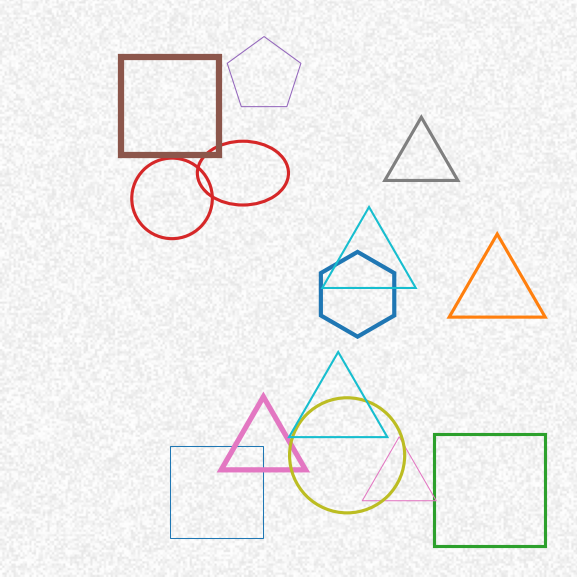[{"shape": "hexagon", "thickness": 2, "radius": 0.37, "center": [0.619, 0.49]}, {"shape": "square", "thickness": 0.5, "radius": 0.4, "center": [0.375, 0.147]}, {"shape": "triangle", "thickness": 1.5, "radius": 0.48, "center": [0.861, 0.498]}, {"shape": "square", "thickness": 1.5, "radius": 0.48, "center": [0.848, 0.151]}, {"shape": "oval", "thickness": 1.5, "radius": 0.39, "center": [0.421, 0.699]}, {"shape": "circle", "thickness": 1.5, "radius": 0.35, "center": [0.298, 0.656]}, {"shape": "pentagon", "thickness": 0.5, "radius": 0.34, "center": [0.457, 0.869]}, {"shape": "square", "thickness": 3, "radius": 0.43, "center": [0.294, 0.815]}, {"shape": "triangle", "thickness": 0.5, "radius": 0.37, "center": [0.691, 0.169]}, {"shape": "triangle", "thickness": 2.5, "radius": 0.42, "center": [0.456, 0.228]}, {"shape": "triangle", "thickness": 1.5, "radius": 0.36, "center": [0.73, 0.723]}, {"shape": "circle", "thickness": 1.5, "radius": 0.5, "center": [0.601, 0.211]}, {"shape": "triangle", "thickness": 1, "radius": 0.49, "center": [0.586, 0.291]}, {"shape": "triangle", "thickness": 1, "radius": 0.47, "center": [0.639, 0.547]}]